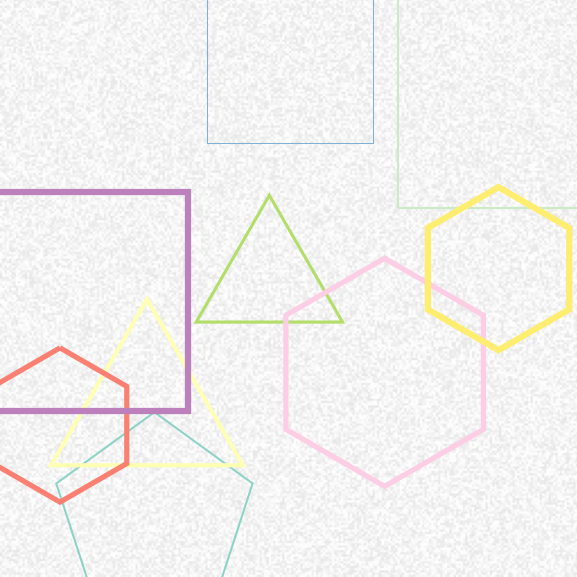[{"shape": "pentagon", "thickness": 1, "radius": 0.89, "center": [0.267, 0.107]}, {"shape": "triangle", "thickness": 2, "radius": 0.96, "center": [0.255, 0.289]}, {"shape": "hexagon", "thickness": 2.5, "radius": 0.67, "center": [0.104, 0.263]}, {"shape": "square", "thickness": 0.5, "radius": 0.72, "center": [0.502, 0.895]}, {"shape": "triangle", "thickness": 1.5, "radius": 0.73, "center": [0.466, 0.515]}, {"shape": "hexagon", "thickness": 2.5, "radius": 0.99, "center": [0.666, 0.354]}, {"shape": "square", "thickness": 3, "radius": 0.95, "center": [0.136, 0.477]}, {"shape": "square", "thickness": 1, "radius": 0.95, "center": [0.878, 0.829]}, {"shape": "hexagon", "thickness": 3, "radius": 0.71, "center": [0.863, 0.534]}]